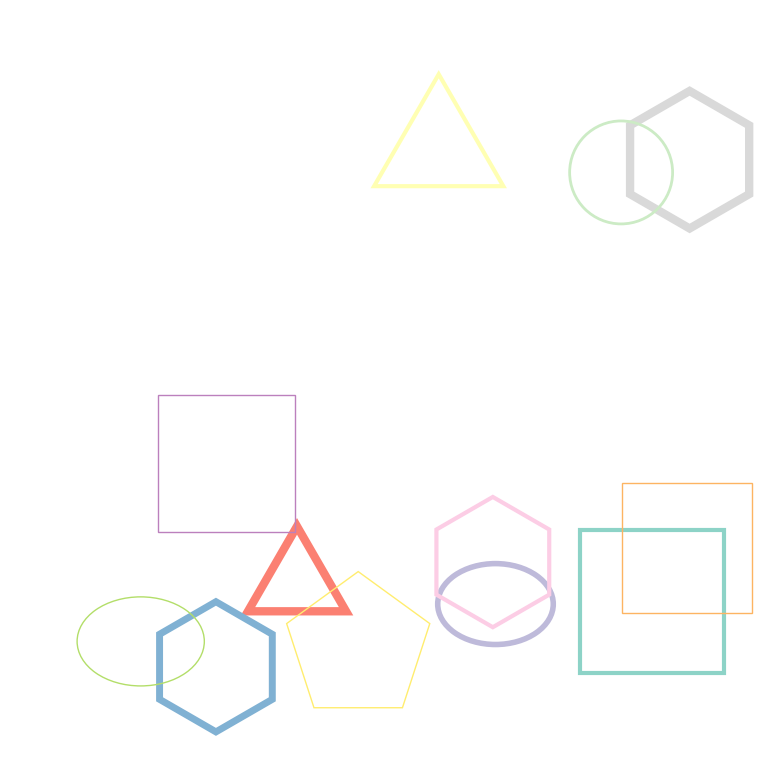[{"shape": "square", "thickness": 1.5, "radius": 0.47, "center": [0.847, 0.219]}, {"shape": "triangle", "thickness": 1.5, "radius": 0.48, "center": [0.57, 0.807]}, {"shape": "oval", "thickness": 2, "radius": 0.38, "center": [0.643, 0.216]}, {"shape": "triangle", "thickness": 3, "radius": 0.37, "center": [0.386, 0.243]}, {"shape": "hexagon", "thickness": 2.5, "radius": 0.42, "center": [0.28, 0.134]}, {"shape": "square", "thickness": 0.5, "radius": 0.42, "center": [0.892, 0.288]}, {"shape": "oval", "thickness": 0.5, "radius": 0.41, "center": [0.183, 0.167]}, {"shape": "hexagon", "thickness": 1.5, "radius": 0.42, "center": [0.64, 0.27]}, {"shape": "hexagon", "thickness": 3, "radius": 0.45, "center": [0.896, 0.793]}, {"shape": "square", "thickness": 0.5, "radius": 0.44, "center": [0.294, 0.398]}, {"shape": "circle", "thickness": 1, "radius": 0.33, "center": [0.807, 0.776]}, {"shape": "pentagon", "thickness": 0.5, "radius": 0.49, "center": [0.465, 0.16]}]